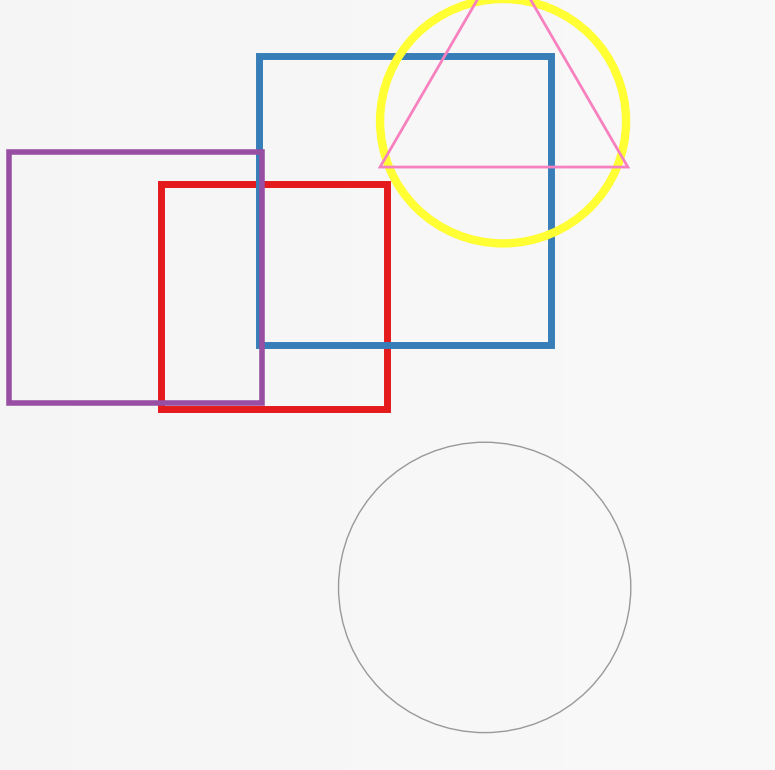[{"shape": "square", "thickness": 2.5, "radius": 0.73, "center": [0.353, 0.615]}, {"shape": "square", "thickness": 2.5, "radius": 0.94, "center": [0.523, 0.74]}, {"shape": "square", "thickness": 2, "radius": 0.81, "center": [0.175, 0.639]}, {"shape": "circle", "thickness": 3, "radius": 0.79, "center": [0.649, 0.843]}, {"shape": "triangle", "thickness": 1, "radius": 0.92, "center": [0.65, 0.875]}, {"shape": "circle", "thickness": 0.5, "radius": 0.94, "center": [0.625, 0.237]}]